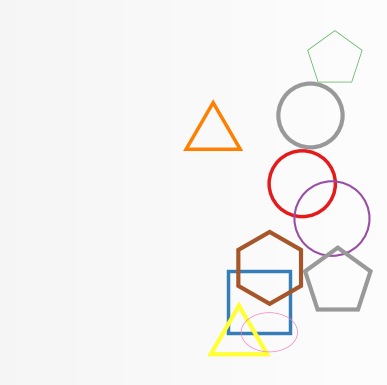[{"shape": "circle", "thickness": 2.5, "radius": 0.43, "center": [0.78, 0.523]}, {"shape": "square", "thickness": 2.5, "radius": 0.4, "center": [0.669, 0.215]}, {"shape": "pentagon", "thickness": 0.5, "radius": 0.37, "center": [0.864, 0.847]}, {"shape": "circle", "thickness": 1.5, "radius": 0.48, "center": [0.857, 0.432]}, {"shape": "triangle", "thickness": 2.5, "radius": 0.4, "center": [0.55, 0.653]}, {"shape": "triangle", "thickness": 3, "radius": 0.42, "center": [0.617, 0.122]}, {"shape": "hexagon", "thickness": 3, "radius": 0.47, "center": [0.696, 0.304]}, {"shape": "oval", "thickness": 0.5, "radius": 0.36, "center": [0.695, 0.137]}, {"shape": "circle", "thickness": 3, "radius": 0.41, "center": [0.801, 0.7]}, {"shape": "pentagon", "thickness": 3, "radius": 0.44, "center": [0.872, 0.268]}]